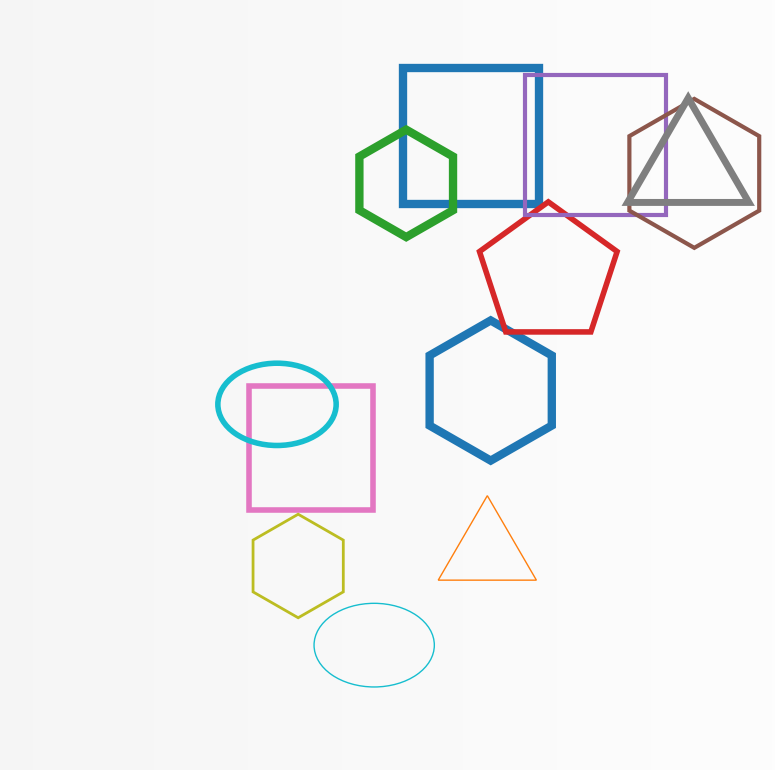[{"shape": "square", "thickness": 3, "radius": 0.44, "center": [0.608, 0.824]}, {"shape": "hexagon", "thickness": 3, "radius": 0.46, "center": [0.633, 0.493]}, {"shape": "triangle", "thickness": 0.5, "radius": 0.37, "center": [0.629, 0.283]}, {"shape": "hexagon", "thickness": 3, "radius": 0.35, "center": [0.524, 0.762]}, {"shape": "pentagon", "thickness": 2, "radius": 0.47, "center": [0.708, 0.644]}, {"shape": "square", "thickness": 1.5, "radius": 0.45, "center": [0.768, 0.811]}, {"shape": "hexagon", "thickness": 1.5, "radius": 0.48, "center": [0.896, 0.775]}, {"shape": "square", "thickness": 2, "radius": 0.4, "center": [0.401, 0.418]}, {"shape": "triangle", "thickness": 2.5, "radius": 0.45, "center": [0.888, 0.782]}, {"shape": "hexagon", "thickness": 1, "radius": 0.34, "center": [0.385, 0.265]}, {"shape": "oval", "thickness": 0.5, "radius": 0.39, "center": [0.483, 0.162]}, {"shape": "oval", "thickness": 2, "radius": 0.38, "center": [0.357, 0.475]}]